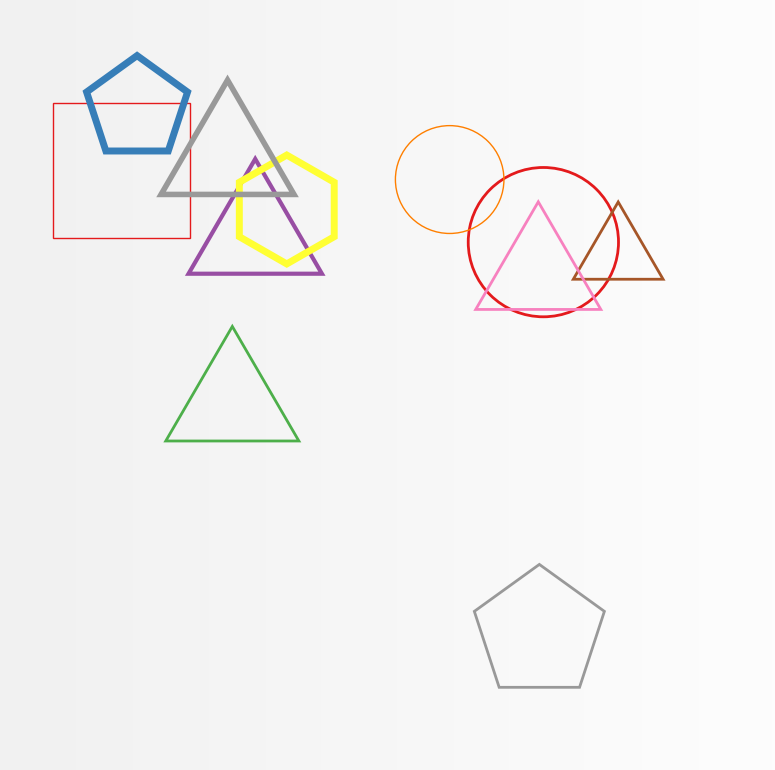[{"shape": "circle", "thickness": 1, "radius": 0.48, "center": [0.701, 0.686]}, {"shape": "square", "thickness": 0.5, "radius": 0.44, "center": [0.157, 0.779]}, {"shape": "pentagon", "thickness": 2.5, "radius": 0.34, "center": [0.177, 0.859]}, {"shape": "triangle", "thickness": 1, "radius": 0.5, "center": [0.3, 0.477]}, {"shape": "triangle", "thickness": 1.5, "radius": 0.5, "center": [0.329, 0.694]}, {"shape": "circle", "thickness": 0.5, "radius": 0.35, "center": [0.58, 0.767]}, {"shape": "hexagon", "thickness": 2.5, "radius": 0.35, "center": [0.37, 0.728]}, {"shape": "triangle", "thickness": 1, "radius": 0.33, "center": [0.798, 0.671]}, {"shape": "triangle", "thickness": 1, "radius": 0.47, "center": [0.695, 0.645]}, {"shape": "pentagon", "thickness": 1, "radius": 0.44, "center": [0.696, 0.179]}, {"shape": "triangle", "thickness": 2, "radius": 0.5, "center": [0.294, 0.797]}]